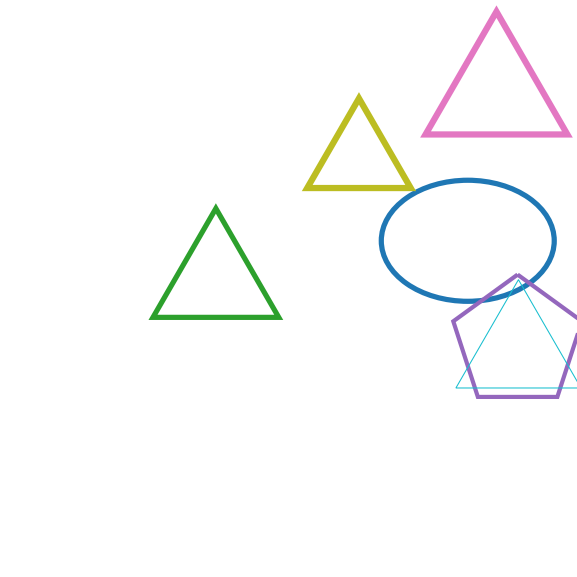[{"shape": "oval", "thickness": 2.5, "radius": 0.75, "center": [0.81, 0.582]}, {"shape": "triangle", "thickness": 2.5, "radius": 0.63, "center": [0.374, 0.512]}, {"shape": "pentagon", "thickness": 2, "radius": 0.59, "center": [0.896, 0.407]}, {"shape": "triangle", "thickness": 3, "radius": 0.71, "center": [0.86, 0.837]}, {"shape": "triangle", "thickness": 3, "radius": 0.52, "center": [0.622, 0.725]}, {"shape": "triangle", "thickness": 0.5, "radius": 0.63, "center": [0.898, 0.39]}]